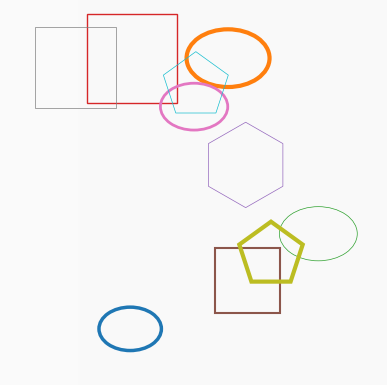[{"shape": "oval", "thickness": 2.5, "radius": 0.4, "center": [0.336, 0.146]}, {"shape": "oval", "thickness": 3, "radius": 0.54, "center": [0.589, 0.849]}, {"shape": "oval", "thickness": 0.5, "radius": 0.5, "center": [0.822, 0.393]}, {"shape": "square", "thickness": 1, "radius": 0.58, "center": [0.341, 0.847]}, {"shape": "hexagon", "thickness": 0.5, "radius": 0.55, "center": [0.634, 0.572]}, {"shape": "square", "thickness": 1.5, "radius": 0.42, "center": [0.639, 0.271]}, {"shape": "oval", "thickness": 2, "radius": 0.43, "center": [0.501, 0.723]}, {"shape": "square", "thickness": 0.5, "radius": 0.52, "center": [0.196, 0.824]}, {"shape": "pentagon", "thickness": 3, "radius": 0.43, "center": [0.699, 0.338]}, {"shape": "pentagon", "thickness": 0.5, "radius": 0.44, "center": [0.505, 0.778]}]